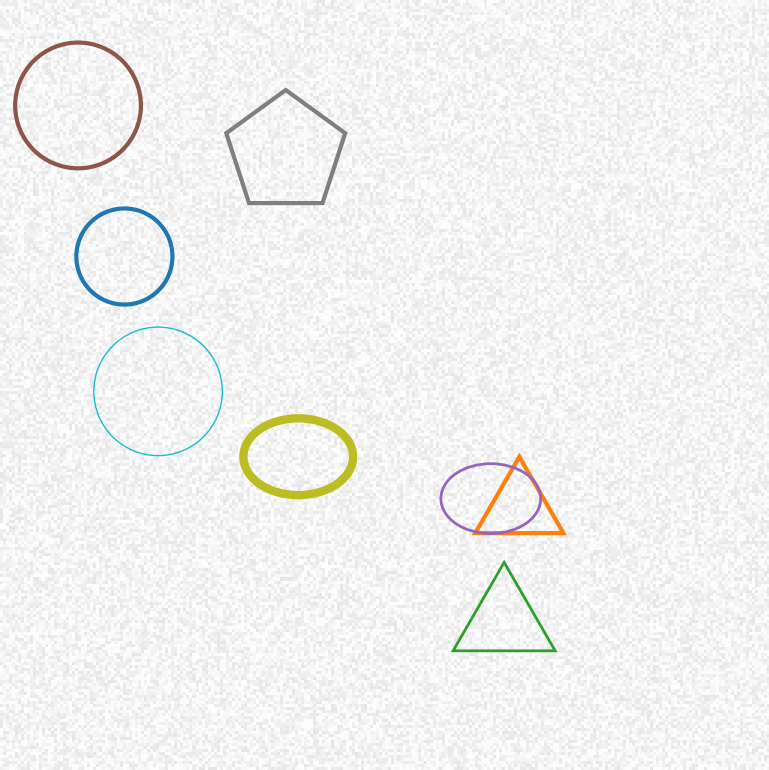[{"shape": "circle", "thickness": 1.5, "radius": 0.31, "center": [0.162, 0.667]}, {"shape": "triangle", "thickness": 1.5, "radius": 0.33, "center": [0.674, 0.341]}, {"shape": "triangle", "thickness": 1, "radius": 0.38, "center": [0.655, 0.193]}, {"shape": "oval", "thickness": 1, "radius": 0.32, "center": [0.637, 0.352]}, {"shape": "circle", "thickness": 1.5, "radius": 0.41, "center": [0.101, 0.863]}, {"shape": "pentagon", "thickness": 1.5, "radius": 0.41, "center": [0.371, 0.802]}, {"shape": "oval", "thickness": 3, "radius": 0.36, "center": [0.387, 0.407]}, {"shape": "circle", "thickness": 0.5, "radius": 0.42, "center": [0.205, 0.492]}]